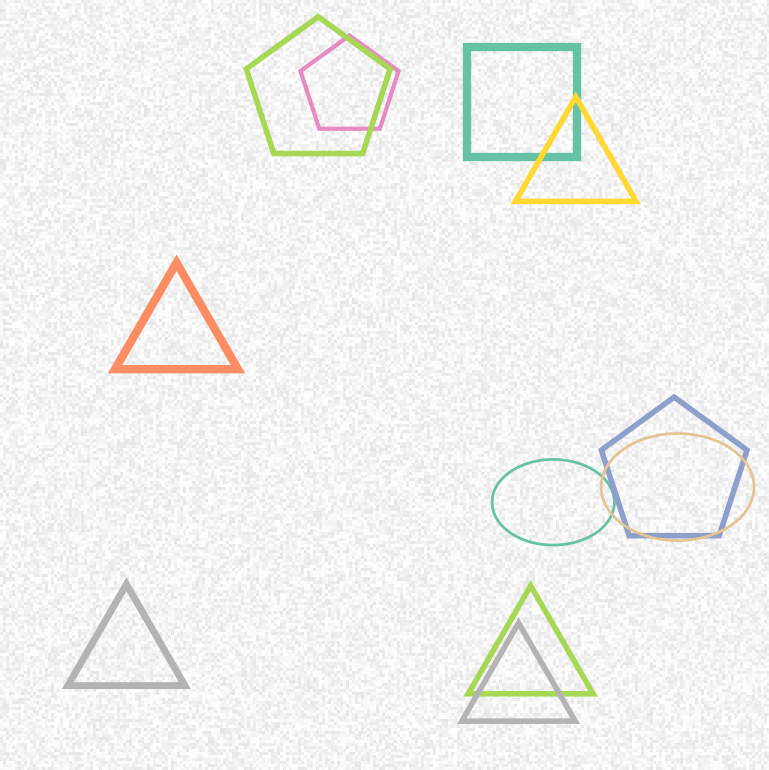[{"shape": "square", "thickness": 3, "radius": 0.36, "center": [0.678, 0.868]}, {"shape": "oval", "thickness": 1, "radius": 0.4, "center": [0.718, 0.348]}, {"shape": "triangle", "thickness": 3, "radius": 0.46, "center": [0.229, 0.567]}, {"shape": "pentagon", "thickness": 2, "radius": 0.5, "center": [0.876, 0.385]}, {"shape": "pentagon", "thickness": 1.5, "radius": 0.33, "center": [0.454, 0.887]}, {"shape": "pentagon", "thickness": 2, "radius": 0.49, "center": [0.413, 0.88]}, {"shape": "triangle", "thickness": 2, "radius": 0.47, "center": [0.689, 0.146]}, {"shape": "triangle", "thickness": 2, "radius": 0.45, "center": [0.748, 0.784]}, {"shape": "oval", "thickness": 1, "radius": 0.5, "center": [0.88, 0.367]}, {"shape": "triangle", "thickness": 2, "radius": 0.43, "center": [0.673, 0.106]}, {"shape": "triangle", "thickness": 2.5, "radius": 0.44, "center": [0.164, 0.153]}]